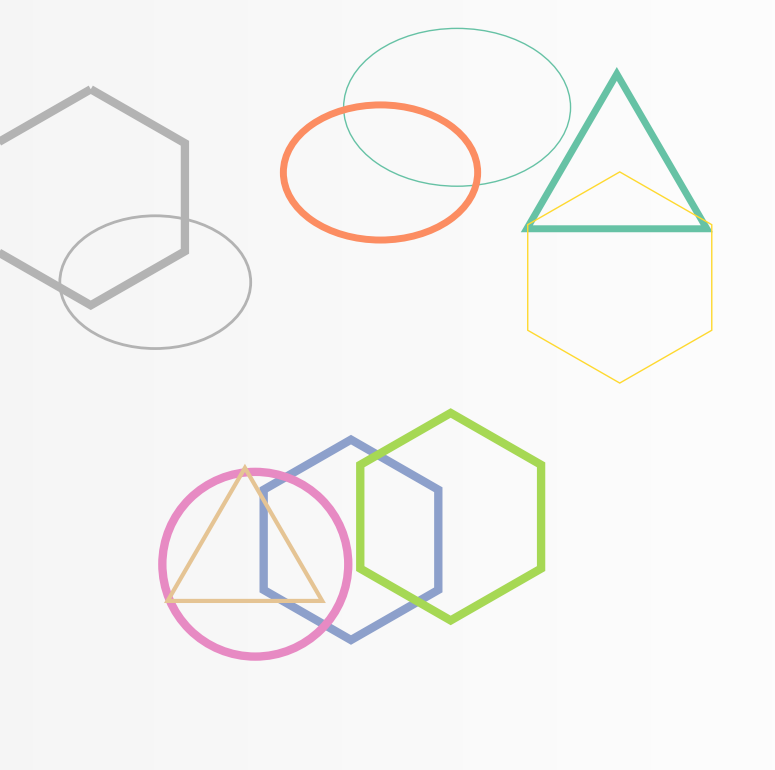[{"shape": "triangle", "thickness": 2.5, "radius": 0.67, "center": [0.796, 0.77]}, {"shape": "oval", "thickness": 0.5, "radius": 0.73, "center": [0.59, 0.861]}, {"shape": "oval", "thickness": 2.5, "radius": 0.63, "center": [0.491, 0.776]}, {"shape": "hexagon", "thickness": 3, "radius": 0.65, "center": [0.453, 0.299]}, {"shape": "circle", "thickness": 3, "radius": 0.6, "center": [0.329, 0.267]}, {"shape": "hexagon", "thickness": 3, "radius": 0.67, "center": [0.582, 0.329]}, {"shape": "hexagon", "thickness": 0.5, "radius": 0.69, "center": [0.8, 0.64]}, {"shape": "triangle", "thickness": 1.5, "radius": 0.58, "center": [0.316, 0.277]}, {"shape": "hexagon", "thickness": 3, "radius": 0.7, "center": [0.117, 0.744]}, {"shape": "oval", "thickness": 1, "radius": 0.62, "center": [0.2, 0.634]}]